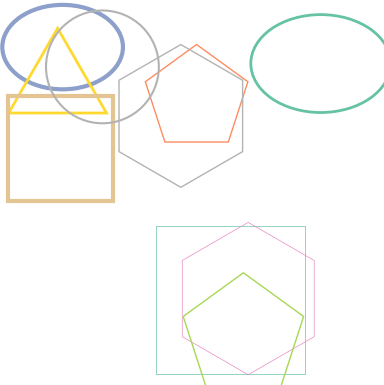[{"shape": "square", "thickness": 0.5, "radius": 0.96, "center": [0.599, 0.22]}, {"shape": "oval", "thickness": 2, "radius": 0.91, "center": [0.833, 0.835]}, {"shape": "pentagon", "thickness": 1, "radius": 0.7, "center": [0.511, 0.744]}, {"shape": "oval", "thickness": 3, "radius": 0.78, "center": [0.163, 0.878]}, {"shape": "hexagon", "thickness": 0.5, "radius": 0.99, "center": [0.645, 0.225]}, {"shape": "pentagon", "thickness": 1, "radius": 0.82, "center": [0.632, 0.127]}, {"shape": "triangle", "thickness": 2, "radius": 0.73, "center": [0.15, 0.78]}, {"shape": "square", "thickness": 3, "radius": 0.68, "center": [0.156, 0.615]}, {"shape": "hexagon", "thickness": 1, "radius": 0.93, "center": [0.47, 0.699]}, {"shape": "circle", "thickness": 1.5, "radius": 0.73, "center": [0.266, 0.826]}]